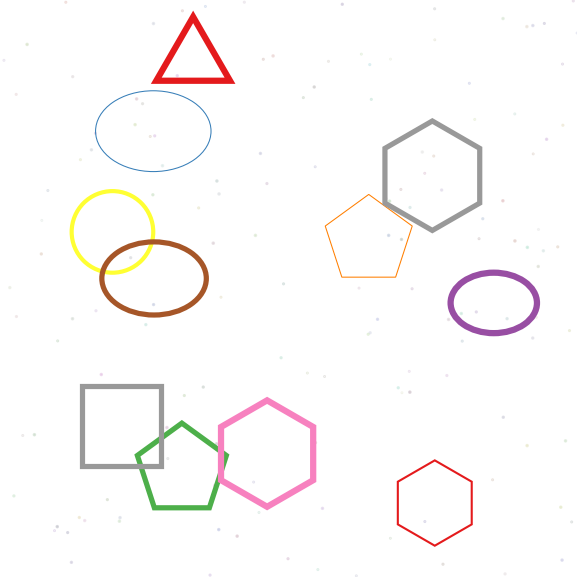[{"shape": "triangle", "thickness": 3, "radius": 0.37, "center": [0.334, 0.896]}, {"shape": "hexagon", "thickness": 1, "radius": 0.37, "center": [0.753, 0.128]}, {"shape": "oval", "thickness": 0.5, "radius": 0.5, "center": [0.265, 0.772]}, {"shape": "pentagon", "thickness": 2.5, "radius": 0.41, "center": [0.315, 0.185]}, {"shape": "oval", "thickness": 3, "radius": 0.37, "center": [0.855, 0.475]}, {"shape": "pentagon", "thickness": 0.5, "radius": 0.4, "center": [0.639, 0.583]}, {"shape": "circle", "thickness": 2, "radius": 0.35, "center": [0.195, 0.598]}, {"shape": "oval", "thickness": 2.5, "radius": 0.45, "center": [0.267, 0.517]}, {"shape": "hexagon", "thickness": 3, "radius": 0.46, "center": [0.463, 0.214]}, {"shape": "square", "thickness": 2.5, "radius": 0.34, "center": [0.21, 0.262]}, {"shape": "hexagon", "thickness": 2.5, "radius": 0.47, "center": [0.749, 0.695]}]